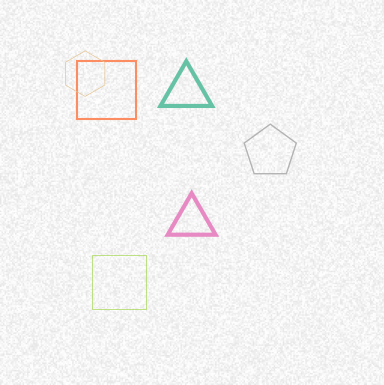[{"shape": "triangle", "thickness": 3, "radius": 0.39, "center": [0.484, 0.763]}, {"shape": "square", "thickness": 1.5, "radius": 0.38, "center": [0.276, 0.767]}, {"shape": "triangle", "thickness": 3, "radius": 0.36, "center": [0.498, 0.426]}, {"shape": "square", "thickness": 0.5, "radius": 0.35, "center": [0.309, 0.267]}, {"shape": "hexagon", "thickness": 0.5, "radius": 0.3, "center": [0.221, 0.809]}, {"shape": "pentagon", "thickness": 1, "radius": 0.36, "center": [0.702, 0.606]}]